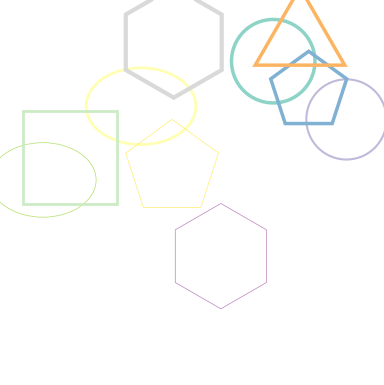[{"shape": "circle", "thickness": 2.5, "radius": 0.54, "center": [0.71, 0.841]}, {"shape": "oval", "thickness": 2, "radius": 0.71, "center": [0.366, 0.724]}, {"shape": "circle", "thickness": 1.5, "radius": 0.52, "center": [0.9, 0.69]}, {"shape": "pentagon", "thickness": 2.5, "radius": 0.52, "center": [0.802, 0.763]}, {"shape": "triangle", "thickness": 2.5, "radius": 0.67, "center": [0.779, 0.898]}, {"shape": "oval", "thickness": 0.5, "radius": 0.69, "center": [0.111, 0.533]}, {"shape": "hexagon", "thickness": 3, "radius": 0.72, "center": [0.451, 0.89]}, {"shape": "hexagon", "thickness": 0.5, "radius": 0.68, "center": [0.574, 0.335]}, {"shape": "square", "thickness": 2, "radius": 0.61, "center": [0.182, 0.591]}, {"shape": "pentagon", "thickness": 0.5, "radius": 0.63, "center": [0.447, 0.563]}]